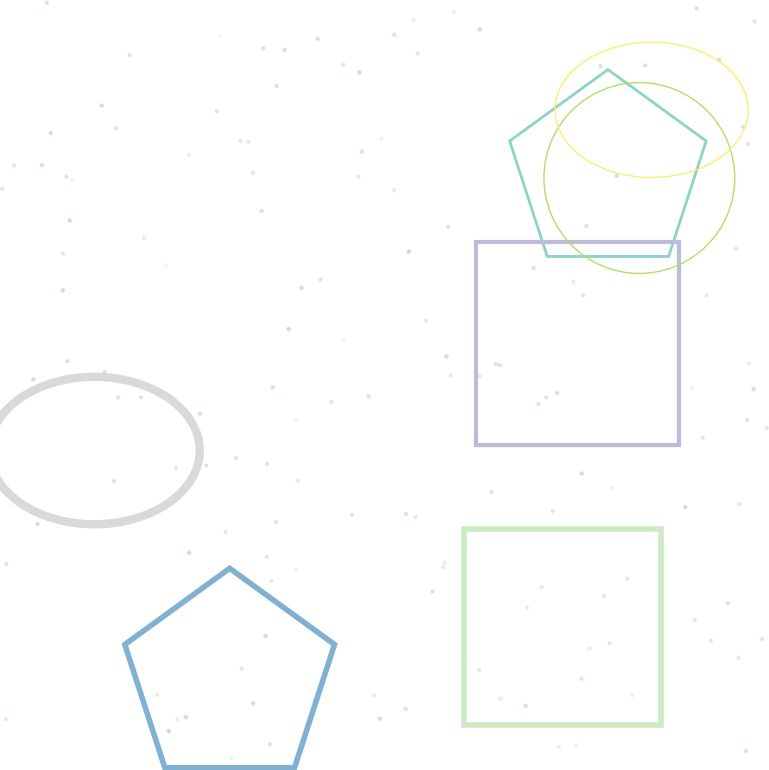[{"shape": "pentagon", "thickness": 1, "radius": 0.67, "center": [0.79, 0.775]}, {"shape": "square", "thickness": 1.5, "radius": 0.66, "center": [0.75, 0.554]}, {"shape": "pentagon", "thickness": 2, "radius": 0.72, "center": [0.298, 0.119]}, {"shape": "circle", "thickness": 0.5, "radius": 0.62, "center": [0.83, 0.769]}, {"shape": "oval", "thickness": 3, "radius": 0.68, "center": [0.123, 0.415]}, {"shape": "square", "thickness": 2, "radius": 0.64, "center": [0.73, 0.186]}, {"shape": "oval", "thickness": 0.5, "radius": 0.63, "center": [0.846, 0.857]}]